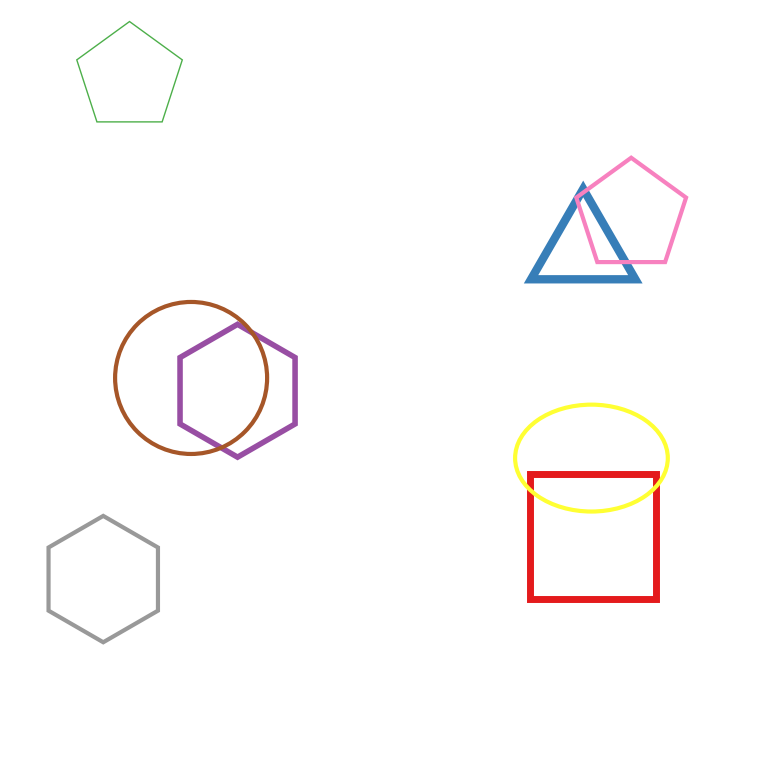[{"shape": "square", "thickness": 2.5, "radius": 0.41, "center": [0.77, 0.303]}, {"shape": "triangle", "thickness": 3, "radius": 0.39, "center": [0.757, 0.676]}, {"shape": "pentagon", "thickness": 0.5, "radius": 0.36, "center": [0.168, 0.9]}, {"shape": "hexagon", "thickness": 2, "radius": 0.43, "center": [0.309, 0.493]}, {"shape": "oval", "thickness": 1.5, "radius": 0.5, "center": [0.768, 0.405]}, {"shape": "circle", "thickness": 1.5, "radius": 0.49, "center": [0.248, 0.509]}, {"shape": "pentagon", "thickness": 1.5, "radius": 0.37, "center": [0.82, 0.72]}, {"shape": "hexagon", "thickness": 1.5, "radius": 0.41, "center": [0.134, 0.248]}]